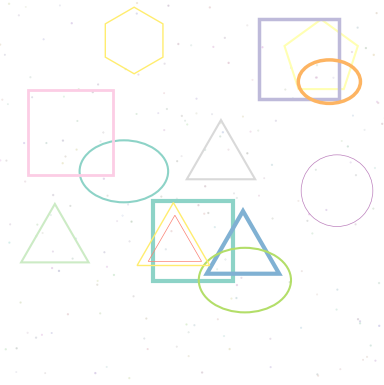[{"shape": "square", "thickness": 3, "radius": 0.52, "center": [0.501, 0.375]}, {"shape": "oval", "thickness": 1.5, "radius": 0.58, "center": [0.322, 0.555]}, {"shape": "pentagon", "thickness": 1.5, "radius": 0.5, "center": [0.834, 0.85]}, {"shape": "square", "thickness": 2.5, "radius": 0.52, "center": [0.778, 0.847]}, {"shape": "triangle", "thickness": 0.5, "radius": 0.4, "center": [0.454, 0.361]}, {"shape": "triangle", "thickness": 3, "radius": 0.54, "center": [0.631, 0.343]}, {"shape": "oval", "thickness": 2.5, "radius": 0.4, "center": [0.856, 0.788]}, {"shape": "oval", "thickness": 1.5, "radius": 0.6, "center": [0.636, 0.272]}, {"shape": "square", "thickness": 2, "radius": 0.55, "center": [0.183, 0.656]}, {"shape": "triangle", "thickness": 1.5, "radius": 0.51, "center": [0.574, 0.586]}, {"shape": "circle", "thickness": 0.5, "radius": 0.47, "center": [0.875, 0.505]}, {"shape": "triangle", "thickness": 1.5, "radius": 0.51, "center": [0.143, 0.369]}, {"shape": "hexagon", "thickness": 1, "radius": 0.43, "center": [0.348, 0.895]}, {"shape": "triangle", "thickness": 1, "radius": 0.54, "center": [0.45, 0.365]}]